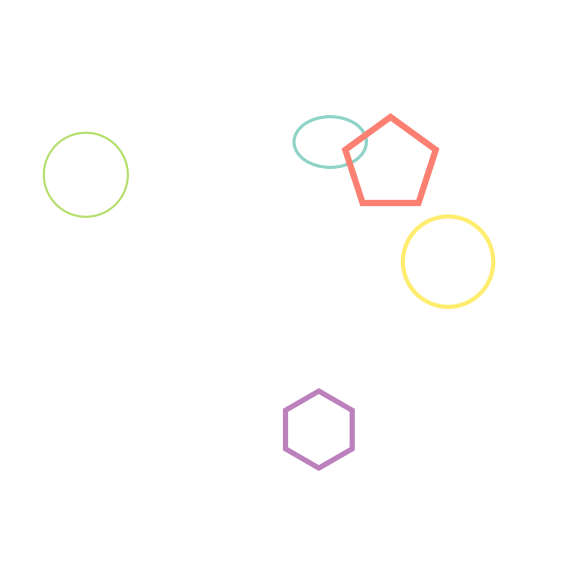[{"shape": "oval", "thickness": 1.5, "radius": 0.31, "center": [0.572, 0.753]}, {"shape": "pentagon", "thickness": 3, "radius": 0.41, "center": [0.676, 0.714]}, {"shape": "circle", "thickness": 1, "radius": 0.36, "center": [0.149, 0.697]}, {"shape": "hexagon", "thickness": 2.5, "radius": 0.33, "center": [0.552, 0.255]}, {"shape": "circle", "thickness": 2, "radius": 0.39, "center": [0.776, 0.546]}]